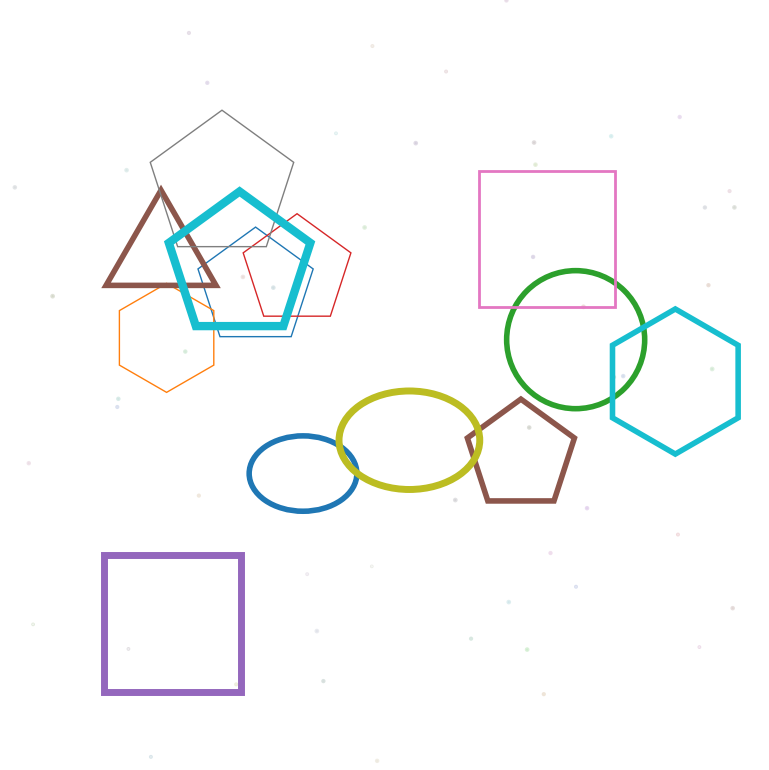[{"shape": "pentagon", "thickness": 0.5, "radius": 0.39, "center": [0.332, 0.626]}, {"shape": "oval", "thickness": 2, "radius": 0.35, "center": [0.394, 0.385]}, {"shape": "hexagon", "thickness": 0.5, "radius": 0.35, "center": [0.216, 0.561]}, {"shape": "circle", "thickness": 2, "radius": 0.45, "center": [0.748, 0.559]}, {"shape": "pentagon", "thickness": 0.5, "radius": 0.37, "center": [0.386, 0.649]}, {"shape": "square", "thickness": 2.5, "radius": 0.44, "center": [0.223, 0.19]}, {"shape": "pentagon", "thickness": 2, "radius": 0.37, "center": [0.676, 0.409]}, {"shape": "triangle", "thickness": 2, "radius": 0.41, "center": [0.209, 0.671]}, {"shape": "square", "thickness": 1, "radius": 0.44, "center": [0.71, 0.69]}, {"shape": "pentagon", "thickness": 0.5, "radius": 0.49, "center": [0.288, 0.759]}, {"shape": "oval", "thickness": 2.5, "radius": 0.46, "center": [0.532, 0.428]}, {"shape": "pentagon", "thickness": 3, "radius": 0.48, "center": [0.311, 0.655]}, {"shape": "hexagon", "thickness": 2, "radius": 0.47, "center": [0.877, 0.505]}]